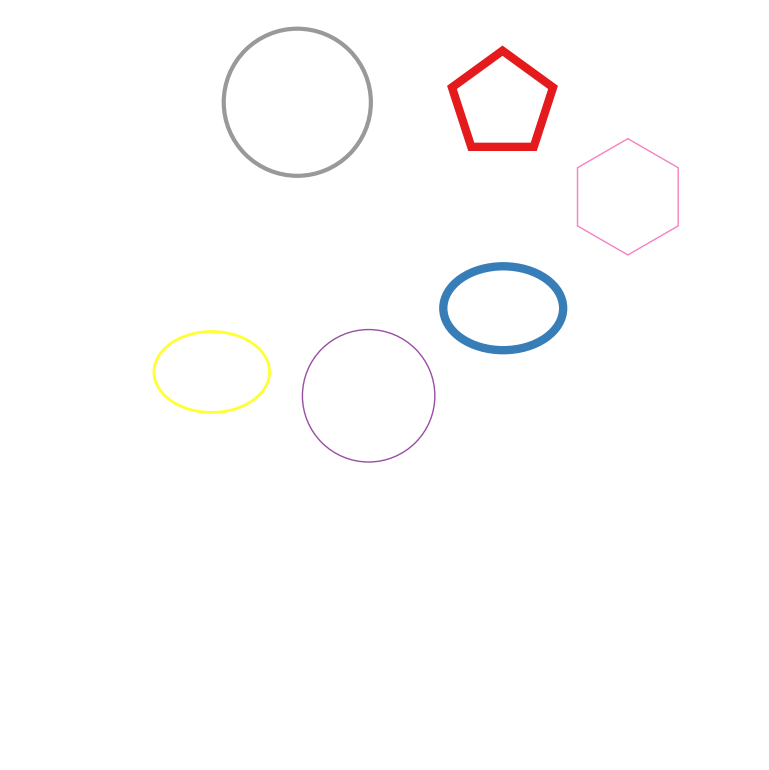[{"shape": "pentagon", "thickness": 3, "radius": 0.35, "center": [0.653, 0.865]}, {"shape": "oval", "thickness": 3, "radius": 0.39, "center": [0.654, 0.6]}, {"shape": "circle", "thickness": 0.5, "radius": 0.43, "center": [0.479, 0.486]}, {"shape": "oval", "thickness": 1, "radius": 0.38, "center": [0.275, 0.517]}, {"shape": "hexagon", "thickness": 0.5, "radius": 0.38, "center": [0.815, 0.744]}, {"shape": "circle", "thickness": 1.5, "radius": 0.48, "center": [0.386, 0.867]}]